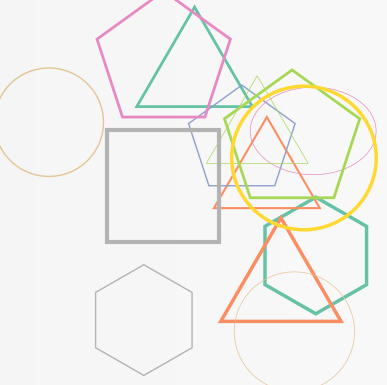[{"shape": "triangle", "thickness": 2, "radius": 0.86, "center": [0.502, 0.809]}, {"shape": "hexagon", "thickness": 2.5, "radius": 0.76, "center": [0.815, 0.336]}, {"shape": "triangle", "thickness": 1.5, "radius": 0.79, "center": [0.689, 0.538]}, {"shape": "triangle", "thickness": 2.5, "radius": 0.9, "center": [0.725, 0.255]}, {"shape": "pentagon", "thickness": 1, "radius": 0.72, "center": [0.624, 0.634]}, {"shape": "oval", "thickness": 0.5, "radius": 0.81, "center": [0.808, 0.66]}, {"shape": "pentagon", "thickness": 2, "radius": 0.9, "center": [0.422, 0.842]}, {"shape": "pentagon", "thickness": 2, "radius": 0.92, "center": [0.754, 0.635]}, {"shape": "triangle", "thickness": 0.5, "radius": 0.76, "center": [0.664, 0.651]}, {"shape": "circle", "thickness": 2.5, "radius": 0.93, "center": [0.784, 0.59]}, {"shape": "circle", "thickness": 0.5, "radius": 0.78, "center": [0.76, 0.139]}, {"shape": "circle", "thickness": 1, "radius": 0.7, "center": [0.126, 0.683]}, {"shape": "square", "thickness": 3, "radius": 0.73, "center": [0.421, 0.516]}, {"shape": "hexagon", "thickness": 1, "radius": 0.72, "center": [0.371, 0.169]}]